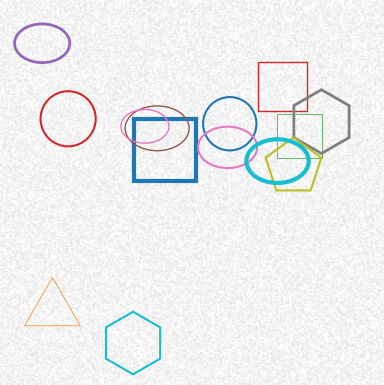[{"shape": "square", "thickness": 3, "radius": 0.4, "center": [0.429, 0.611]}, {"shape": "circle", "thickness": 1.5, "radius": 0.35, "center": [0.597, 0.679]}, {"shape": "triangle", "thickness": 0.5, "radius": 0.42, "center": [0.136, 0.195]}, {"shape": "square", "thickness": 0.5, "radius": 0.29, "center": [0.778, 0.647]}, {"shape": "circle", "thickness": 1.5, "radius": 0.36, "center": [0.177, 0.691]}, {"shape": "square", "thickness": 1, "radius": 0.32, "center": [0.734, 0.775]}, {"shape": "oval", "thickness": 2, "radius": 0.36, "center": [0.11, 0.888]}, {"shape": "oval", "thickness": 1, "radius": 0.42, "center": [0.408, 0.667]}, {"shape": "oval", "thickness": 1, "radius": 0.31, "center": [0.376, 0.672]}, {"shape": "oval", "thickness": 1.5, "radius": 0.38, "center": [0.591, 0.617]}, {"shape": "hexagon", "thickness": 2, "radius": 0.41, "center": [0.835, 0.684]}, {"shape": "pentagon", "thickness": 1.5, "radius": 0.38, "center": [0.762, 0.567]}, {"shape": "hexagon", "thickness": 1.5, "radius": 0.41, "center": [0.346, 0.109]}, {"shape": "oval", "thickness": 3, "radius": 0.41, "center": [0.721, 0.582]}]